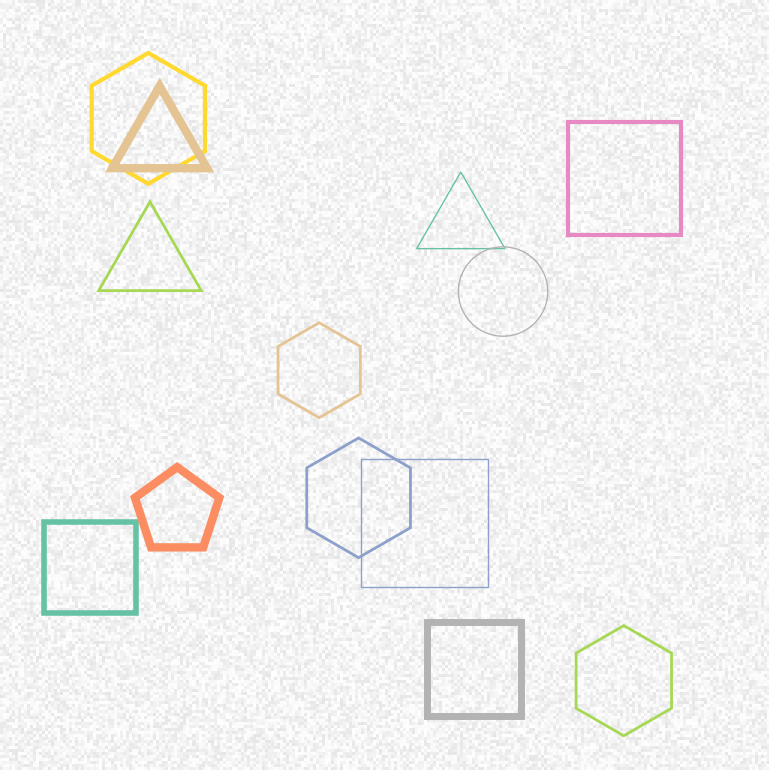[{"shape": "triangle", "thickness": 0.5, "radius": 0.33, "center": [0.598, 0.71]}, {"shape": "square", "thickness": 2, "radius": 0.3, "center": [0.117, 0.263]}, {"shape": "pentagon", "thickness": 3, "radius": 0.29, "center": [0.23, 0.336]}, {"shape": "square", "thickness": 0.5, "radius": 0.41, "center": [0.551, 0.32]}, {"shape": "hexagon", "thickness": 1, "radius": 0.39, "center": [0.466, 0.353]}, {"shape": "square", "thickness": 1.5, "radius": 0.37, "center": [0.811, 0.769]}, {"shape": "hexagon", "thickness": 1, "radius": 0.36, "center": [0.81, 0.116]}, {"shape": "triangle", "thickness": 1, "radius": 0.38, "center": [0.195, 0.661]}, {"shape": "hexagon", "thickness": 1.5, "radius": 0.42, "center": [0.193, 0.846]}, {"shape": "triangle", "thickness": 3, "radius": 0.36, "center": [0.207, 0.817]}, {"shape": "hexagon", "thickness": 1, "radius": 0.31, "center": [0.415, 0.519]}, {"shape": "square", "thickness": 2.5, "radius": 0.31, "center": [0.616, 0.131]}, {"shape": "circle", "thickness": 0.5, "radius": 0.29, "center": [0.653, 0.621]}]